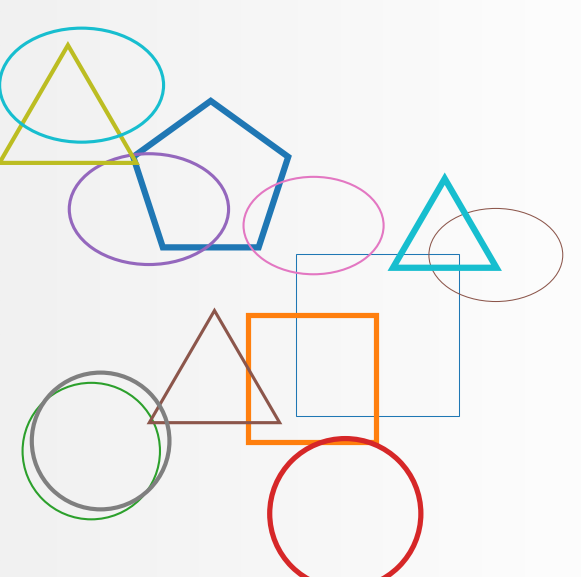[{"shape": "pentagon", "thickness": 3, "radius": 0.7, "center": [0.363, 0.684]}, {"shape": "square", "thickness": 0.5, "radius": 0.7, "center": [0.65, 0.42]}, {"shape": "square", "thickness": 2.5, "radius": 0.55, "center": [0.537, 0.344]}, {"shape": "circle", "thickness": 1, "radius": 0.59, "center": [0.157, 0.218]}, {"shape": "circle", "thickness": 2.5, "radius": 0.65, "center": [0.594, 0.11]}, {"shape": "oval", "thickness": 1.5, "radius": 0.69, "center": [0.256, 0.637]}, {"shape": "triangle", "thickness": 1.5, "radius": 0.65, "center": [0.369, 0.332]}, {"shape": "oval", "thickness": 0.5, "radius": 0.58, "center": [0.853, 0.558]}, {"shape": "oval", "thickness": 1, "radius": 0.6, "center": [0.539, 0.609]}, {"shape": "circle", "thickness": 2, "radius": 0.59, "center": [0.173, 0.236]}, {"shape": "triangle", "thickness": 2, "radius": 0.68, "center": [0.117, 0.785]}, {"shape": "triangle", "thickness": 3, "radius": 0.51, "center": [0.765, 0.587]}, {"shape": "oval", "thickness": 1.5, "radius": 0.71, "center": [0.14, 0.852]}]